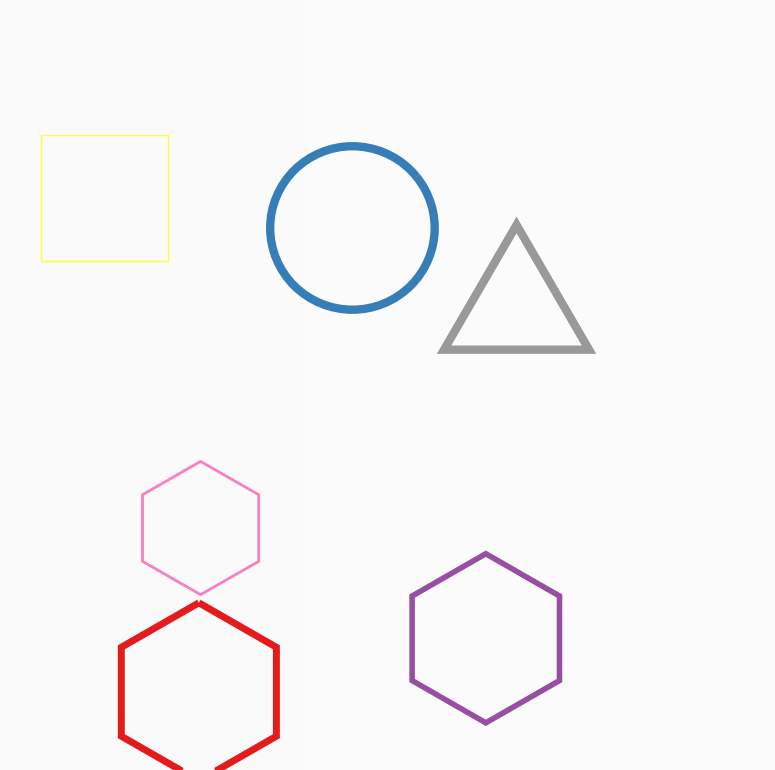[{"shape": "hexagon", "thickness": 2.5, "radius": 0.58, "center": [0.257, 0.102]}, {"shape": "circle", "thickness": 3, "radius": 0.53, "center": [0.455, 0.704]}, {"shape": "hexagon", "thickness": 2, "radius": 0.55, "center": [0.627, 0.171]}, {"shape": "square", "thickness": 0.5, "radius": 0.41, "center": [0.135, 0.743]}, {"shape": "hexagon", "thickness": 1, "radius": 0.43, "center": [0.259, 0.314]}, {"shape": "triangle", "thickness": 3, "radius": 0.54, "center": [0.667, 0.6]}]